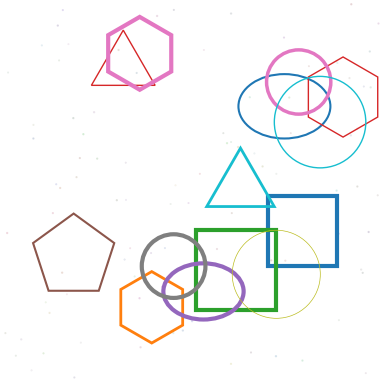[{"shape": "square", "thickness": 3, "radius": 0.45, "center": [0.787, 0.4]}, {"shape": "oval", "thickness": 1.5, "radius": 0.6, "center": [0.739, 0.724]}, {"shape": "hexagon", "thickness": 2, "radius": 0.46, "center": [0.394, 0.202]}, {"shape": "square", "thickness": 3, "radius": 0.52, "center": [0.613, 0.299]}, {"shape": "hexagon", "thickness": 1, "radius": 0.52, "center": [0.891, 0.748]}, {"shape": "triangle", "thickness": 1, "radius": 0.48, "center": [0.32, 0.826]}, {"shape": "oval", "thickness": 3, "radius": 0.52, "center": [0.529, 0.243]}, {"shape": "pentagon", "thickness": 1.5, "radius": 0.55, "center": [0.191, 0.334]}, {"shape": "hexagon", "thickness": 3, "radius": 0.47, "center": [0.363, 0.861]}, {"shape": "circle", "thickness": 2.5, "radius": 0.42, "center": [0.776, 0.787]}, {"shape": "circle", "thickness": 3, "radius": 0.41, "center": [0.451, 0.309]}, {"shape": "circle", "thickness": 0.5, "radius": 0.57, "center": [0.718, 0.288]}, {"shape": "triangle", "thickness": 2, "radius": 0.51, "center": [0.625, 0.514]}, {"shape": "circle", "thickness": 1, "radius": 0.59, "center": [0.831, 0.683]}]